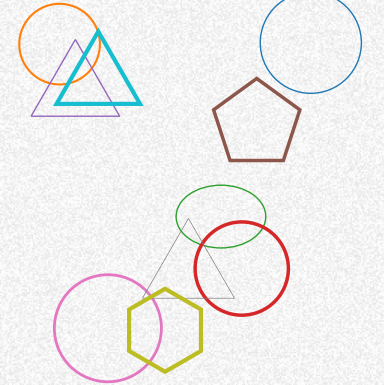[{"shape": "circle", "thickness": 1, "radius": 0.66, "center": [0.807, 0.889]}, {"shape": "circle", "thickness": 1.5, "radius": 0.52, "center": [0.155, 0.885]}, {"shape": "oval", "thickness": 1, "radius": 0.58, "center": [0.574, 0.437]}, {"shape": "circle", "thickness": 2.5, "radius": 0.61, "center": [0.628, 0.302]}, {"shape": "triangle", "thickness": 1, "radius": 0.66, "center": [0.196, 0.765]}, {"shape": "pentagon", "thickness": 2.5, "radius": 0.59, "center": [0.667, 0.678]}, {"shape": "circle", "thickness": 2, "radius": 0.7, "center": [0.28, 0.147]}, {"shape": "triangle", "thickness": 0.5, "radius": 0.69, "center": [0.49, 0.294]}, {"shape": "hexagon", "thickness": 3, "radius": 0.54, "center": [0.429, 0.142]}, {"shape": "triangle", "thickness": 3, "radius": 0.63, "center": [0.255, 0.793]}]